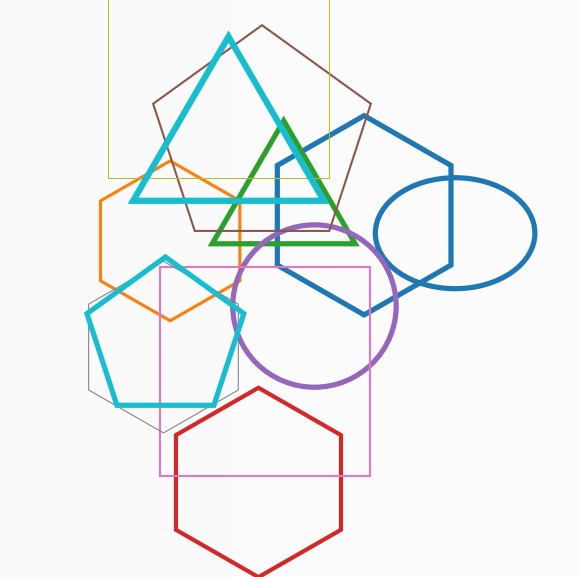[{"shape": "hexagon", "thickness": 2.5, "radius": 0.86, "center": [0.627, 0.626]}, {"shape": "oval", "thickness": 2.5, "radius": 0.69, "center": [0.783, 0.595]}, {"shape": "hexagon", "thickness": 1.5, "radius": 0.69, "center": [0.293, 0.582]}, {"shape": "triangle", "thickness": 2.5, "radius": 0.71, "center": [0.488, 0.648]}, {"shape": "hexagon", "thickness": 2, "radius": 0.82, "center": [0.445, 0.164]}, {"shape": "circle", "thickness": 2.5, "radius": 0.7, "center": [0.541, 0.469]}, {"shape": "pentagon", "thickness": 1, "radius": 0.98, "center": [0.451, 0.759]}, {"shape": "square", "thickness": 1, "radius": 0.9, "center": [0.456, 0.356]}, {"shape": "hexagon", "thickness": 0.5, "radius": 0.74, "center": [0.281, 0.398]}, {"shape": "square", "thickness": 0.5, "radius": 0.95, "center": [0.376, 0.881]}, {"shape": "triangle", "thickness": 3, "radius": 0.95, "center": [0.393, 0.746]}, {"shape": "pentagon", "thickness": 2.5, "radius": 0.71, "center": [0.285, 0.412]}]